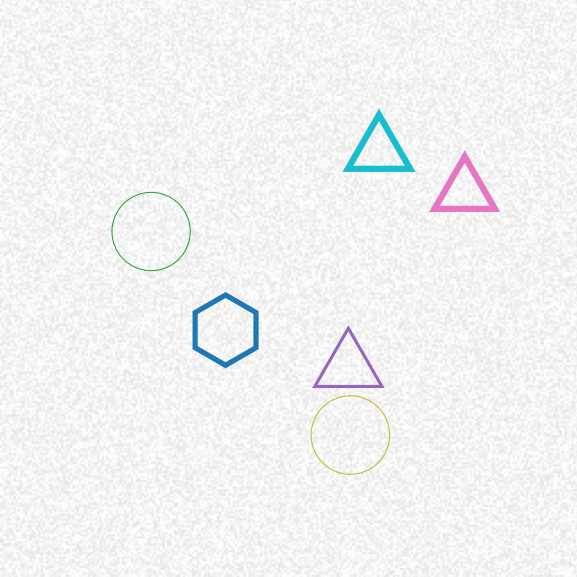[{"shape": "hexagon", "thickness": 2.5, "radius": 0.3, "center": [0.391, 0.427]}, {"shape": "circle", "thickness": 0.5, "radius": 0.34, "center": [0.262, 0.598]}, {"shape": "triangle", "thickness": 1.5, "radius": 0.34, "center": [0.603, 0.364]}, {"shape": "triangle", "thickness": 3, "radius": 0.3, "center": [0.805, 0.668]}, {"shape": "circle", "thickness": 0.5, "radius": 0.34, "center": [0.607, 0.246]}, {"shape": "triangle", "thickness": 3, "radius": 0.31, "center": [0.656, 0.738]}]